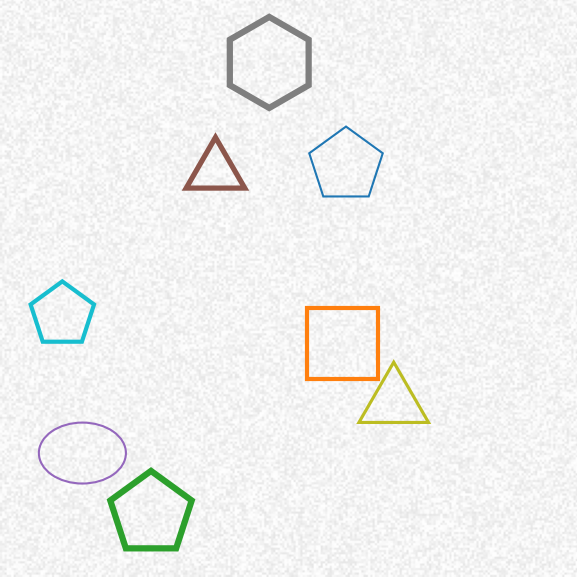[{"shape": "pentagon", "thickness": 1, "radius": 0.33, "center": [0.599, 0.713]}, {"shape": "square", "thickness": 2, "radius": 0.31, "center": [0.593, 0.404]}, {"shape": "pentagon", "thickness": 3, "radius": 0.37, "center": [0.261, 0.11]}, {"shape": "oval", "thickness": 1, "radius": 0.38, "center": [0.143, 0.215]}, {"shape": "triangle", "thickness": 2.5, "radius": 0.29, "center": [0.373, 0.703]}, {"shape": "hexagon", "thickness": 3, "radius": 0.39, "center": [0.466, 0.891]}, {"shape": "triangle", "thickness": 1.5, "radius": 0.35, "center": [0.682, 0.302]}, {"shape": "pentagon", "thickness": 2, "radius": 0.29, "center": [0.108, 0.454]}]